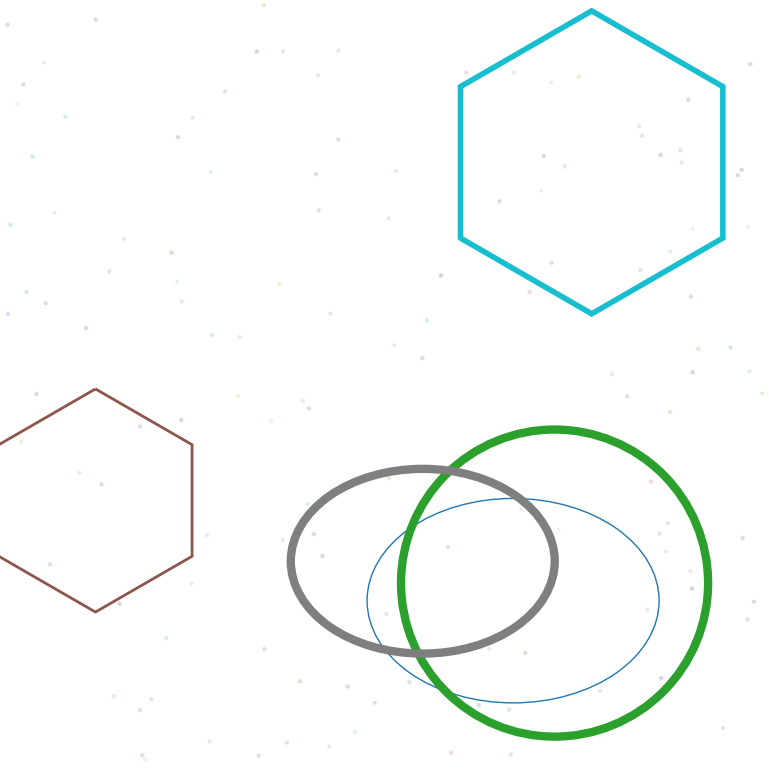[{"shape": "oval", "thickness": 0.5, "radius": 0.95, "center": [0.666, 0.22]}, {"shape": "circle", "thickness": 3, "radius": 1.0, "center": [0.72, 0.243]}, {"shape": "hexagon", "thickness": 1, "radius": 0.72, "center": [0.124, 0.35]}, {"shape": "oval", "thickness": 3, "radius": 0.86, "center": [0.549, 0.271]}, {"shape": "hexagon", "thickness": 2, "radius": 0.98, "center": [0.768, 0.789]}]